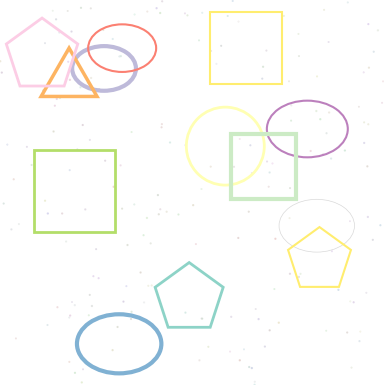[{"shape": "pentagon", "thickness": 2, "radius": 0.46, "center": [0.491, 0.225]}, {"shape": "circle", "thickness": 2, "radius": 0.51, "center": [0.585, 0.62]}, {"shape": "oval", "thickness": 3, "radius": 0.41, "center": [0.27, 0.822]}, {"shape": "oval", "thickness": 1.5, "radius": 0.44, "center": [0.317, 0.875]}, {"shape": "oval", "thickness": 3, "radius": 0.55, "center": [0.309, 0.107]}, {"shape": "triangle", "thickness": 2.5, "radius": 0.42, "center": [0.179, 0.791]}, {"shape": "square", "thickness": 2, "radius": 0.53, "center": [0.194, 0.504]}, {"shape": "pentagon", "thickness": 2, "radius": 0.49, "center": [0.109, 0.856]}, {"shape": "oval", "thickness": 0.5, "radius": 0.49, "center": [0.823, 0.414]}, {"shape": "oval", "thickness": 1.5, "radius": 0.53, "center": [0.798, 0.665]}, {"shape": "square", "thickness": 3, "radius": 0.43, "center": [0.684, 0.567]}, {"shape": "square", "thickness": 1.5, "radius": 0.47, "center": [0.639, 0.874]}, {"shape": "pentagon", "thickness": 1.5, "radius": 0.43, "center": [0.83, 0.324]}]